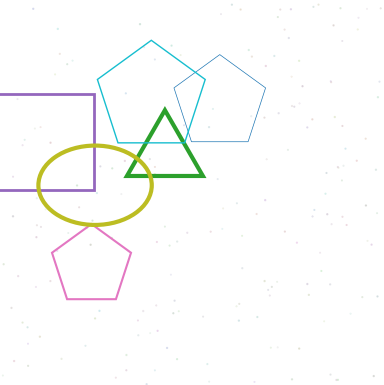[{"shape": "pentagon", "thickness": 0.5, "radius": 0.63, "center": [0.571, 0.733]}, {"shape": "triangle", "thickness": 3, "radius": 0.57, "center": [0.428, 0.6]}, {"shape": "square", "thickness": 2, "radius": 0.62, "center": [0.12, 0.631]}, {"shape": "pentagon", "thickness": 1.5, "radius": 0.54, "center": [0.238, 0.31]}, {"shape": "oval", "thickness": 3, "radius": 0.74, "center": [0.247, 0.519]}, {"shape": "pentagon", "thickness": 1, "radius": 0.74, "center": [0.393, 0.748]}]